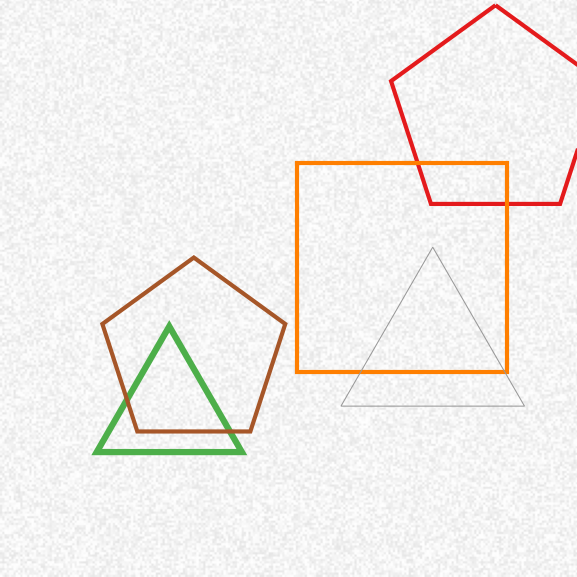[{"shape": "pentagon", "thickness": 2, "radius": 0.95, "center": [0.858, 0.8]}, {"shape": "triangle", "thickness": 3, "radius": 0.73, "center": [0.293, 0.289]}, {"shape": "square", "thickness": 2, "radius": 0.91, "center": [0.696, 0.536]}, {"shape": "pentagon", "thickness": 2, "radius": 0.83, "center": [0.336, 0.387]}, {"shape": "triangle", "thickness": 0.5, "radius": 0.92, "center": [0.749, 0.388]}]